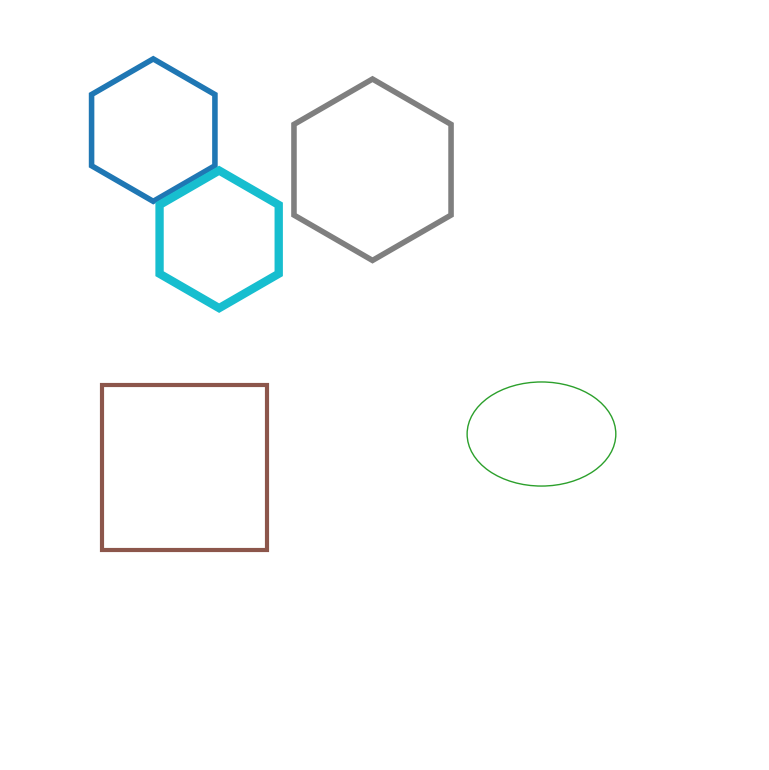[{"shape": "hexagon", "thickness": 2, "radius": 0.46, "center": [0.199, 0.831]}, {"shape": "oval", "thickness": 0.5, "radius": 0.48, "center": [0.703, 0.436]}, {"shape": "square", "thickness": 1.5, "radius": 0.54, "center": [0.239, 0.393]}, {"shape": "hexagon", "thickness": 2, "radius": 0.59, "center": [0.484, 0.78]}, {"shape": "hexagon", "thickness": 3, "radius": 0.45, "center": [0.285, 0.689]}]